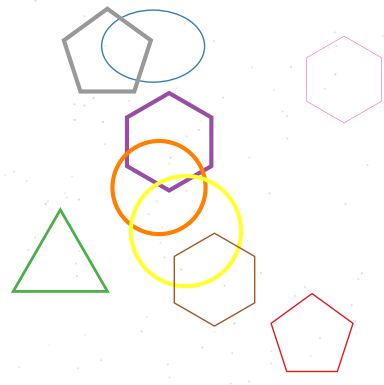[{"shape": "pentagon", "thickness": 1, "radius": 0.56, "center": [0.811, 0.126]}, {"shape": "oval", "thickness": 1, "radius": 0.67, "center": [0.398, 0.88]}, {"shape": "triangle", "thickness": 2, "radius": 0.71, "center": [0.157, 0.314]}, {"shape": "hexagon", "thickness": 3, "radius": 0.63, "center": [0.439, 0.632]}, {"shape": "circle", "thickness": 3, "radius": 0.6, "center": [0.413, 0.513]}, {"shape": "circle", "thickness": 3, "radius": 0.72, "center": [0.483, 0.4]}, {"shape": "hexagon", "thickness": 1, "radius": 0.6, "center": [0.557, 0.274]}, {"shape": "hexagon", "thickness": 0.5, "radius": 0.56, "center": [0.894, 0.793]}, {"shape": "pentagon", "thickness": 3, "radius": 0.59, "center": [0.279, 0.858]}]